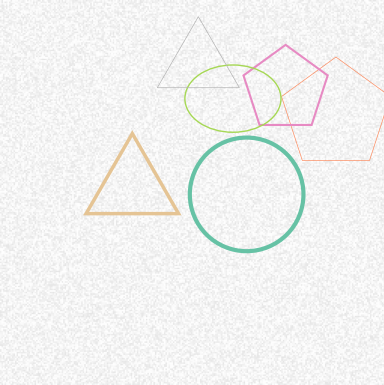[{"shape": "circle", "thickness": 3, "radius": 0.74, "center": [0.641, 0.495]}, {"shape": "pentagon", "thickness": 0.5, "radius": 0.74, "center": [0.873, 0.703]}, {"shape": "pentagon", "thickness": 1.5, "radius": 0.57, "center": [0.742, 0.768]}, {"shape": "oval", "thickness": 1, "radius": 0.62, "center": [0.605, 0.744]}, {"shape": "triangle", "thickness": 2.5, "radius": 0.69, "center": [0.344, 0.514]}, {"shape": "triangle", "thickness": 0.5, "radius": 0.62, "center": [0.515, 0.834]}]